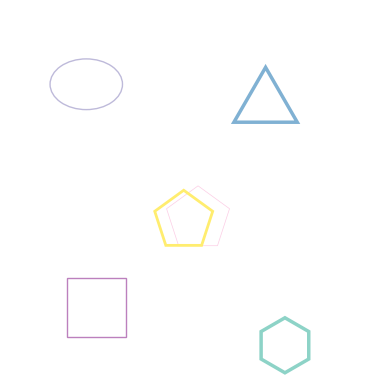[{"shape": "hexagon", "thickness": 2.5, "radius": 0.36, "center": [0.74, 0.103]}, {"shape": "oval", "thickness": 1, "radius": 0.47, "center": [0.224, 0.781]}, {"shape": "triangle", "thickness": 2.5, "radius": 0.47, "center": [0.69, 0.73]}, {"shape": "pentagon", "thickness": 0.5, "radius": 0.43, "center": [0.514, 0.431]}, {"shape": "square", "thickness": 1, "radius": 0.38, "center": [0.251, 0.202]}, {"shape": "pentagon", "thickness": 2, "radius": 0.4, "center": [0.477, 0.427]}]